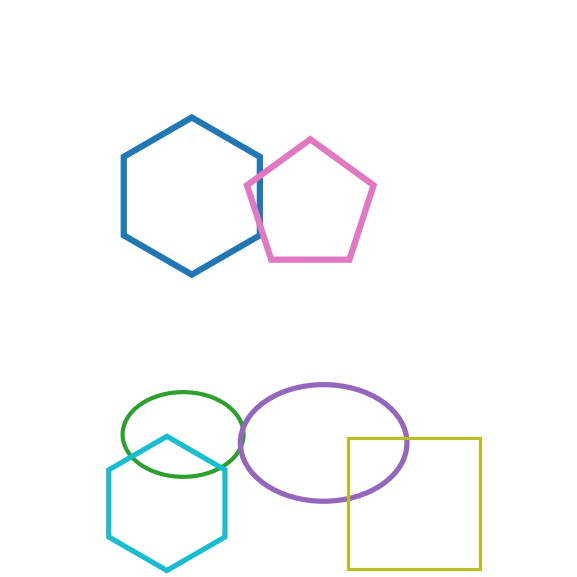[{"shape": "hexagon", "thickness": 3, "radius": 0.68, "center": [0.332, 0.66]}, {"shape": "oval", "thickness": 2, "radius": 0.52, "center": [0.317, 0.247]}, {"shape": "oval", "thickness": 2.5, "radius": 0.72, "center": [0.56, 0.232]}, {"shape": "pentagon", "thickness": 3, "radius": 0.58, "center": [0.537, 0.643]}, {"shape": "square", "thickness": 1.5, "radius": 0.57, "center": [0.717, 0.127]}, {"shape": "hexagon", "thickness": 2.5, "radius": 0.58, "center": [0.289, 0.127]}]